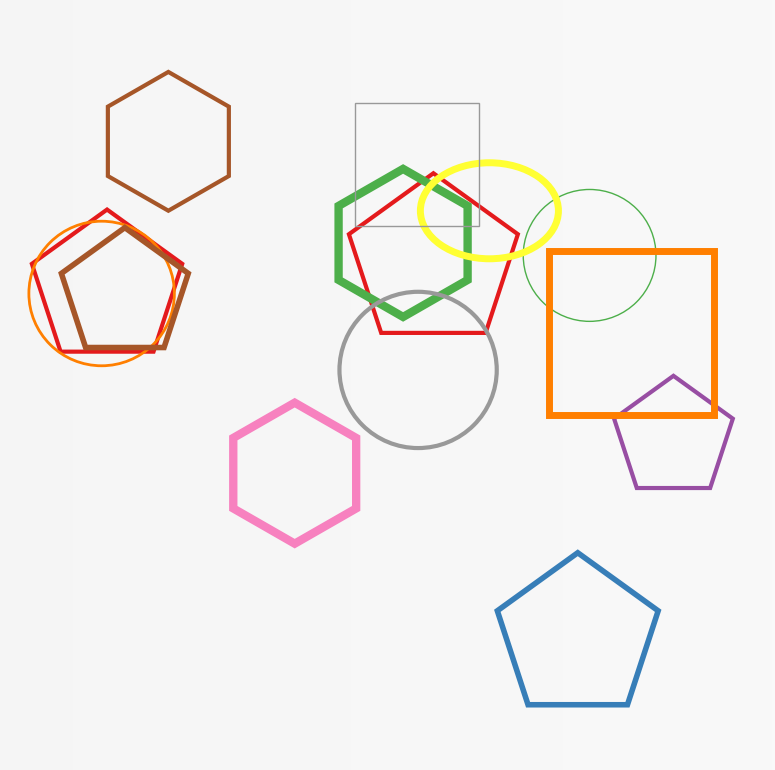[{"shape": "pentagon", "thickness": 1.5, "radius": 0.51, "center": [0.138, 0.626]}, {"shape": "pentagon", "thickness": 1.5, "radius": 0.57, "center": [0.559, 0.66]}, {"shape": "pentagon", "thickness": 2, "radius": 0.55, "center": [0.745, 0.173]}, {"shape": "hexagon", "thickness": 3, "radius": 0.48, "center": [0.52, 0.685]}, {"shape": "circle", "thickness": 0.5, "radius": 0.43, "center": [0.761, 0.668]}, {"shape": "pentagon", "thickness": 1.5, "radius": 0.4, "center": [0.869, 0.431]}, {"shape": "circle", "thickness": 1, "radius": 0.47, "center": [0.131, 0.619]}, {"shape": "square", "thickness": 2.5, "radius": 0.53, "center": [0.815, 0.568]}, {"shape": "oval", "thickness": 2.5, "radius": 0.45, "center": [0.631, 0.726]}, {"shape": "pentagon", "thickness": 2, "radius": 0.43, "center": [0.161, 0.618]}, {"shape": "hexagon", "thickness": 1.5, "radius": 0.45, "center": [0.217, 0.816]}, {"shape": "hexagon", "thickness": 3, "radius": 0.46, "center": [0.38, 0.385]}, {"shape": "square", "thickness": 0.5, "radius": 0.4, "center": [0.538, 0.786]}, {"shape": "circle", "thickness": 1.5, "radius": 0.51, "center": [0.539, 0.52]}]